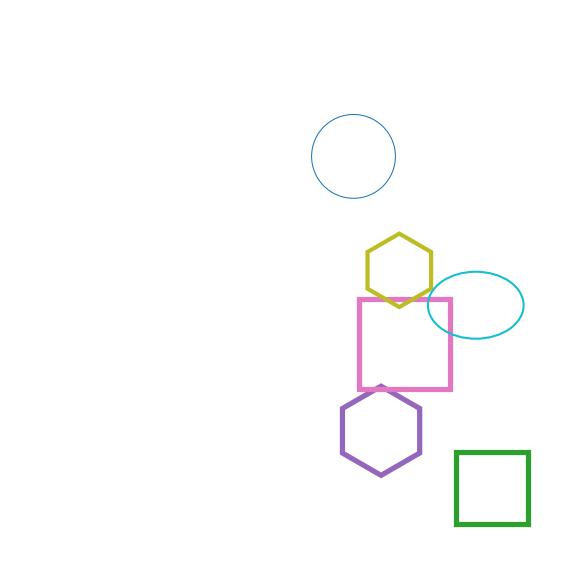[{"shape": "circle", "thickness": 0.5, "radius": 0.36, "center": [0.612, 0.728]}, {"shape": "square", "thickness": 2.5, "radius": 0.31, "center": [0.852, 0.154]}, {"shape": "hexagon", "thickness": 2.5, "radius": 0.39, "center": [0.66, 0.253]}, {"shape": "square", "thickness": 2.5, "radius": 0.39, "center": [0.7, 0.403]}, {"shape": "hexagon", "thickness": 2, "radius": 0.32, "center": [0.691, 0.531]}, {"shape": "oval", "thickness": 1, "radius": 0.41, "center": [0.824, 0.471]}]